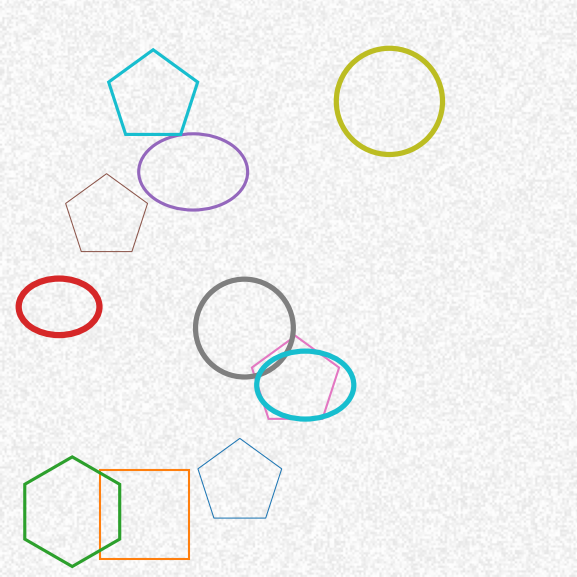[{"shape": "pentagon", "thickness": 0.5, "radius": 0.38, "center": [0.415, 0.164]}, {"shape": "square", "thickness": 1, "radius": 0.38, "center": [0.251, 0.108]}, {"shape": "hexagon", "thickness": 1.5, "radius": 0.47, "center": [0.125, 0.113]}, {"shape": "oval", "thickness": 3, "radius": 0.35, "center": [0.102, 0.468]}, {"shape": "oval", "thickness": 1.5, "radius": 0.47, "center": [0.334, 0.701]}, {"shape": "pentagon", "thickness": 0.5, "radius": 0.37, "center": [0.185, 0.624]}, {"shape": "pentagon", "thickness": 1, "radius": 0.4, "center": [0.512, 0.338]}, {"shape": "circle", "thickness": 2.5, "radius": 0.42, "center": [0.423, 0.431]}, {"shape": "circle", "thickness": 2.5, "radius": 0.46, "center": [0.674, 0.824]}, {"shape": "pentagon", "thickness": 1.5, "radius": 0.41, "center": [0.265, 0.832]}, {"shape": "oval", "thickness": 2.5, "radius": 0.42, "center": [0.529, 0.332]}]